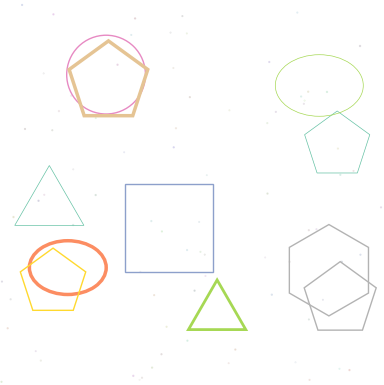[{"shape": "triangle", "thickness": 0.5, "radius": 0.52, "center": [0.128, 0.466]}, {"shape": "pentagon", "thickness": 0.5, "radius": 0.44, "center": [0.876, 0.623]}, {"shape": "oval", "thickness": 2.5, "radius": 0.5, "center": [0.176, 0.305]}, {"shape": "square", "thickness": 1, "radius": 0.57, "center": [0.439, 0.407]}, {"shape": "circle", "thickness": 1, "radius": 0.51, "center": [0.276, 0.806]}, {"shape": "triangle", "thickness": 2, "radius": 0.43, "center": [0.564, 0.187]}, {"shape": "oval", "thickness": 0.5, "radius": 0.57, "center": [0.829, 0.778]}, {"shape": "pentagon", "thickness": 1, "radius": 0.45, "center": [0.138, 0.266]}, {"shape": "pentagon", "thickness": 2.5, "radius": 0.54, "center": [0.282, 0.786]}, {"shape": "pentagon", "thickness": 1, "radius": 0.49, "center": [0.884, 0.222]}, {"shape": "hexagon", "thickness": 1, "radius": 0.59, "center": [0.854, 0.298]}]